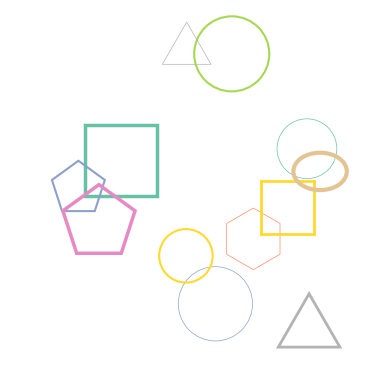[{"shape": "circle", "thickness": 0.5, "radius": 0.39, "center": [0.797, 0.614]}, {"shape": "square", "thickness": 2.5, "radius": 0.46, "center": [0.314, 0.582]}, {"shape": "hexagon", "thickness": 0.5, "radius": 0.4, "center": [0.658, 0.38]}, {"shape": "pentagon", "thickness": 1.5, "radius": 0.36, "center": [0.204, 0.51]}, {"shape": "circle", "thickness": 0.5, "radius": 0.48, "center": [0.559, 0.211]}, {"shape": "pentagon", "thickness": 2.5, "radius": 0.49, "center": [0.257, 0.422]}, {"shape": "circle", "thickness": 1.5, "radius": 0.49, "center": [0.602, 0.86]}, {"shape": "circle", "thickness": 1.5, "radius": 0.35, "center": [0.483, 0.336]}, {"shape": "square", "thickness": 2, "radius": 0.34, "center": [0.747, 0.461]}, {"shape": "oval", "thickness": 3, "radius": 0.35, "center": [0.831, 0.555]}, {"shape": "triangle", "thickness": 2, "radius": 0.46, "center": [0.803, 0.145]}, {"shape": "triangle", "thickness": 0.5, "radius": 0.37, "center": [0.485, 0.87]}]